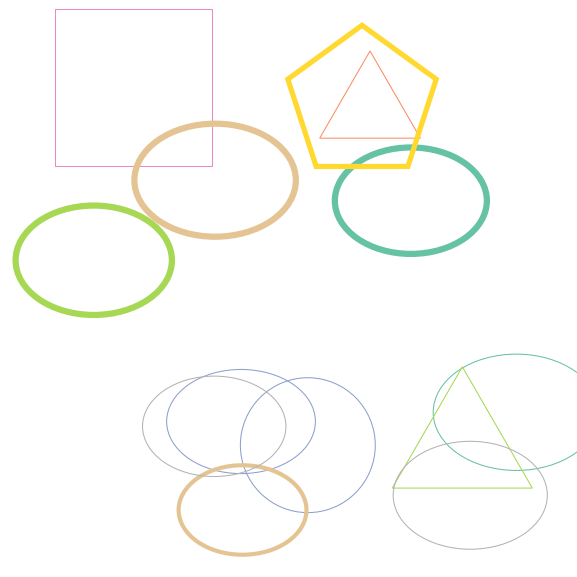[{"shape": "oval", "thickness": 3, "radius": 0.66, "center": [0.711, 0.652]}, {"shape": "oval", "thickness": 0.5, "radius": 0.72, "center": [0.894, 0.285]}, {"shape": "triangle", "thickness": 0.5, "radius": 0.5, "center": [0.641, 0.81]}, {"shape": "circle", "thickness": 0.5, "radius": 0.58, "center": [0.533, 0.228]}, {"shape": "oval", "thickness": 0.5, "radius": 0.64, "center": [0.417, 0.269]}, {"shape": "square", "thickness": 0.5, "radius": 0.68, "center": [0.231, 0.847]}, {"shape": "triangle", "thickness": 0.5, "radius": 0.7, "center": [0.801, 0.224]}, {"shape": "oval", "thickness": 3, "radius": 0.68, "center": [0.162, 0.548]}, {"shape": "pentagon", "thickness": 2.5, "radius": 0.68, "center": [0.627, 0.82]}, {"shape": "oval", "thickness": 3, "radius": 0.7, "center": [0.372, 0.687]}, {"shape": "oval", "thickness": 2, "radius": 0.55, "center": [0.42, 0.116]}, {"shape": "oval", "thickness": 0.5, "radius": 0.62, "center": [0.371, 0.261]}, {"shape": "oval", "thickness": 0.5, "radius": 0.67, "center": [0.814, 0.142]}]